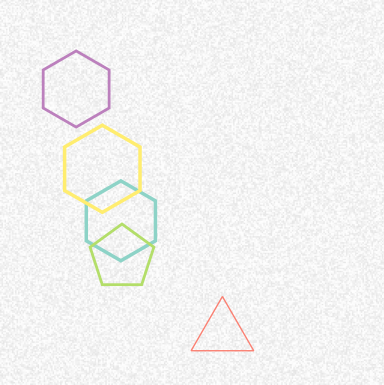[{"shape": "hexagon", "thickness": 2.5, "radius": 0.52, "center": [0.314, 0.426]}, {"shape": "triangle", "thickness": 1, "radius": 0.47, "center": [0.578, 0.136]}, {"shape": "pentagon", "thickness": 2, "radius": 0.44, "center": [0.317, 0.331]}, {"shape": "hexagon", "thickness": 2, "radius": 0.49, "center": [0.198, 0.769]}, {"shape": "hexagon", "thickness": 2.5, "radius": 0.57, "center": [0.266, 0.562]}]